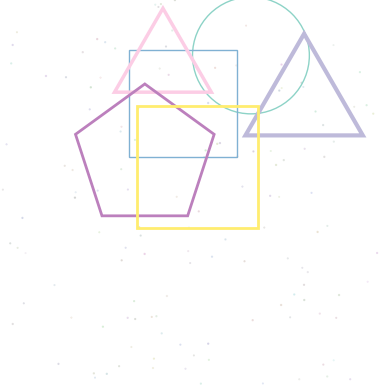[{"shape": "circle", "thickness": 1, "radius": 0.76, "center": [0.652, 0.856]}, {"shape": "triangle", "thickness": 3, "radius": 0.88, "center": [0.79, 0.736]}, {"shape": "square", "thickness": 1, "radius": 0.7, "center": [0.475, 0.731]}, {"shape": "triangle", "thickness": 2.5, "radius": 0.73, "center": [0.423, 0.833]}, {"shape": "pentagon", "thickness": 2, "radius": 0.95, "center": [0.376, 0.593]}, {"shape": "square", "thickness": 2, "radius": 0.79, "center": [0.513, 0.566]}]